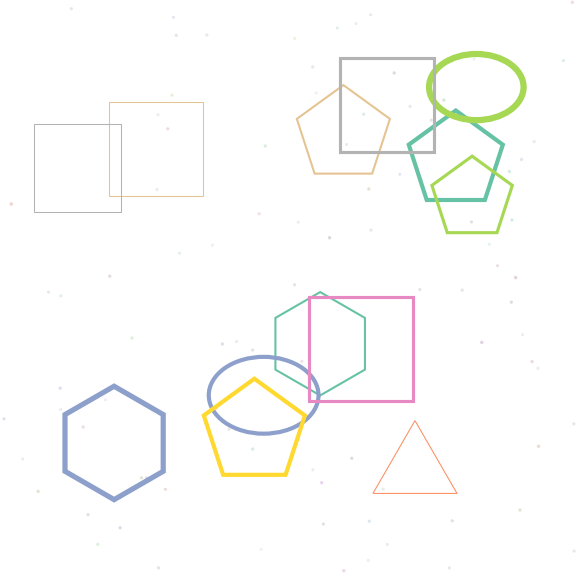[{"shape": "hexagon", "thickness": 1, "radius": 0.45, "center": [0.554, 0.404]}, {"shape": "pentagon", "thickness": 2, "radius": 0.43, "center": [0.789, 0.722]}, {"shape": "triangle", "thickness": 0.5, "radius": 0.42, "center": [0.719, 0.187]}, {"shape": "hexagon", "thickness": 2.5, "radius": 0.49, "center": [0.198, 0.232]}, {"shape": "oval", "thickness": 2, "radius": 0.48, "center": [0.457, 0.315]}, {"shape": "square", "thickness": 1.5, "radius": 0.45, "center": [0.626, 0.395]}, {"shape": "oval", "thickness": 3, "radius": 0.41, "center": [0.825, 0.848]}, {"shape": "pentagon", "thickness": 1.5, "radius": 0.37, "center": [0.818, 0.655]}, {"shape": "pentagon", "thickness": 2, "radius": 0.46, "center": [0.44, 0.251]}, {"shape": "square", "thickness": 0.5, "radius": 0.41, "center": [0.27, 0.741]}, {"shape": "pentagon", "thickness": 1, "radius": 0.42, "center": [0.595, 0.767]}, {"shape": "square", "thickness": 0.5, "radius": 0.38, "center": [0.134, 0.708]}, {"shape": "square", "thickness": 1.5, "radius": 0.4, "center": [0.67, 0.817]}]